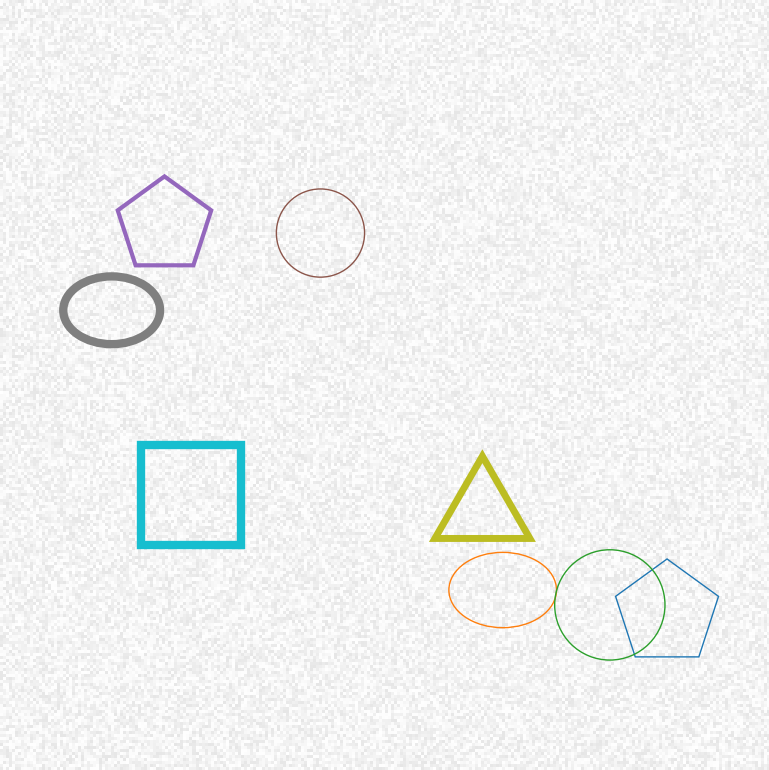[{"shape": "pentagon", "thickness": 0.5, "radius": 0.35, "center": [0.866, 0.204]}, {"shape": "oval", "thickness": 0.5, "radius": 0.35, "center": [0.653, 0.234]}, {"shape": "circle", "thickness": 0.5, "radius": 0.36, "center": [0.792, 0.214]}, {"shape": "pentagon", "thickness": 1.5, "radius": 0.32, "center": [0.214, 0.707]}, {"shape": "circle", "thickness": 0.5, "radius": 0.29, "center": [0.416, 0.697]}, {"shape": "oval", "thickness": 3, "radius": 0.31, "center": [0.145, 0.597]}, {"shape": "triangle", "thickness": 2.5, "radius": 0.36, "center": [0.626, 0.336]}, {"shape": "square", "thickness": 3, "radius": 0.32, "center": [0.248, 0.357]}]